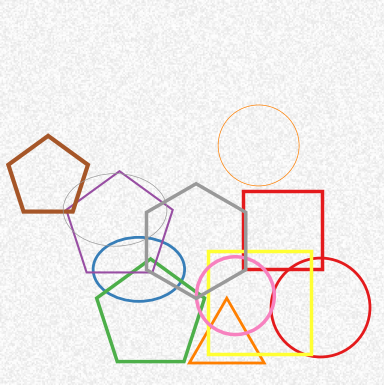[{"shape": "circle", "thickness": 2, "radius": 0.64, "center": [0.833, 0.201]}, {"shape": "square", "thickness": 2.5, "radius": 0.51, "center": [0.734, 0.402]}, {"shape": "oval", "thickness": 2, "radius": 0.59, "center": [0.361, 0.3]}, {"shape": "pentagon", "thickness": 2.5, "radius": 0.74, "center": [0.391, 0.18]}, {"shape": "pentagon", "thickness": 1.5, "radius": 0.73, "center": [0.31, 0.41]}, {"shape": "circle", "thickness": 0.5, "radius": 0.53, "center": [0.672, 0.622]}, {"shape": "triangle", "thickness": 2, "radius": 0.56, "center": [0.589, 0.113]}, {"shape": "square", "thickness": 2.5, "radius": 0.67, "center": [0.675, 0.213]}, {"shape": "pentagon", "thickness": 3, "radius": 0.54, "center": [0.125, 0.538]}, {"shape": "circle", "thickness": 2.5, "radius": 0.51, "center": [0.611, 0.232]}, {"shape": "oval", "thickness": 0.5, "radius": 0.67, "center": [0.299, 0.455]}, {"shape": "hexagon", "thickness": 2.5, "radius": 0.74, "center": [0.509, 0.374]}]